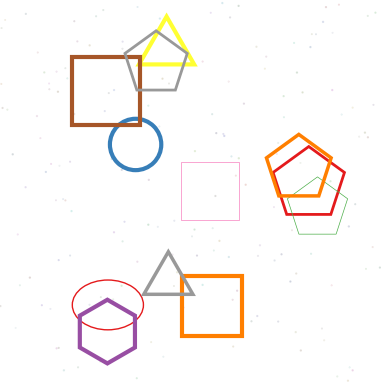[{"shape": "oval", "thickness": 1, "radius": 0.46, "center": [0.28, 0.208]}, {"shape": "pentagon", "thickness": 2, "radius": 0.49, "center": [0.802, 0.522]}, {"shape": "circle", "thickness": 3, "radius": 0.33, "center": [0.352, 0.625]}, {"shape": "pentagon", "thickness": 0.5, "radius": 0.41, "center": [0.825, 0.458]}, {"shape": "hexagon", "thickness": 3, "radius": 0.41, "center": [0.279, 0.139]}, {"shape": "square", "thickness": 3, "radius": 0.39, "center": [0.551, 0.205]}, {"shape": "pentagon", "thickness": 2.5, "radius": 0.44, "center": [0.776, 0.563]}, {"shape": "triangle", "thickness": 3, "radius": 0.41, "center": [0.433, 0.874]}, {"shape": "square", "thickness": 3, "radius": 0.44, "center": [0.275, 0.764]}, {"shape": "square", "thickness": 0.5, "radius": 0.38, "center": [0.545, 0.505]}, {"shape": "triangle", "thickness": 2.5, "radius": 0.37, "center": [0.437, 0.272]}, {"shape": "pentagon", "thickness": 2, "radius": 0.43, "center": [0.405, 0.835]}]